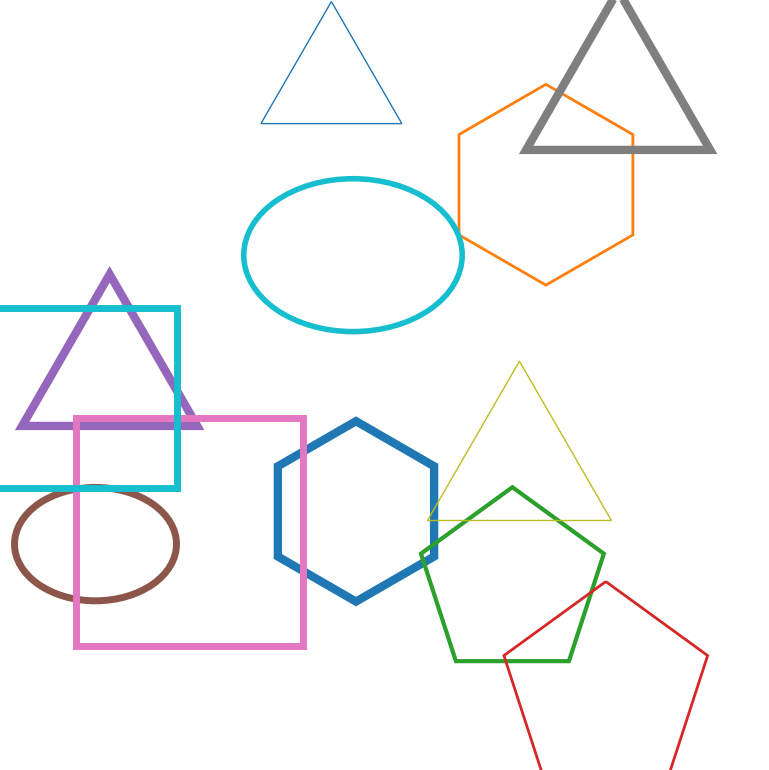[{"shape": "triangle", "thickness": 0.5, "radius": 0.53, "center": [0.43, 0.892]}, {"shape": "hexagon", "thickness": 3, "radius": 0.59, "center": [0.462, 0.336]}, {"shape": "hexagon", "thickness": 1, "radius": 0.65, "center": [0.709, 0.76]}, {"shape": "pentagon", "thickness": 1.5, "radius": 0.62, "center": [0.665, 0.242]}, {"shape": "pentagon", "thickness": 1, "radius": 0.7, "center": [0.787, 0.106]}, {"shape": "triangle", "thickness": 3, "radius": 0.66, "center": [0.142, 0.512]}, {"shape": "oval", "thickness": 2.5, "radius": 0.53, "center": [0.124, 0.293]}, {"shape": "square", "thickness": 2.5, "radius": 0.74, "center": [0.246, 0.309]}, {"shape": "triangle", "thickness": 3, "radius": 0.69, "center": [0.803, 0.874]}, {"shape": "triangle", "thickness": 0.5, "radius": 0.69, "center": [0.675, 0.393]}, {"shape": "square", "thickness": 2.5, "radius": 0.58, "center": [0.113, 0.483]}, {"shape": "oval", "thickness": 2, "radius": 0.71, "center": [0.458, 0.669]}]